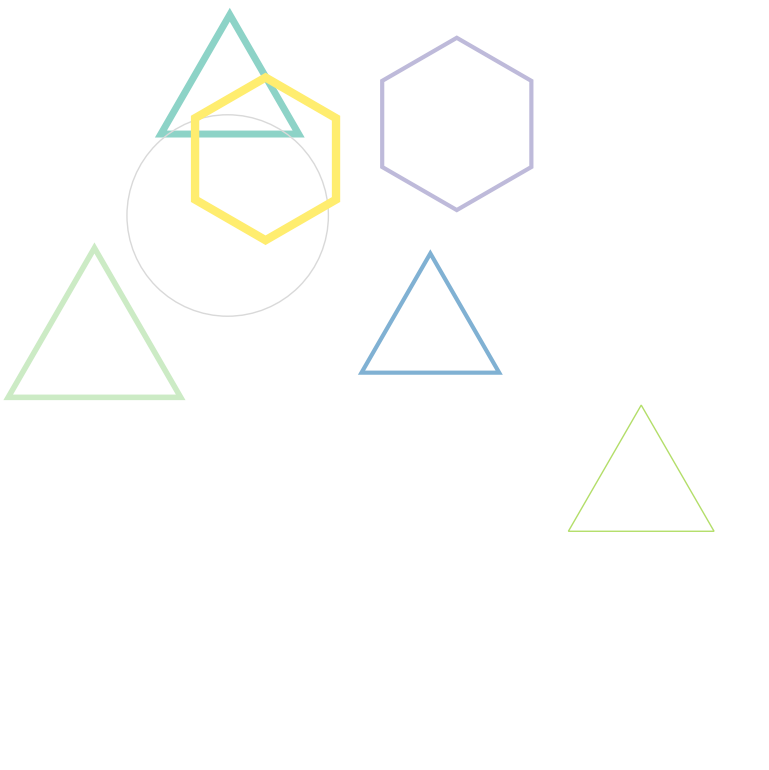[{"shape": "triangle", "thickness": 2.5, "radius": 0.52, "center": [0.298, 0.878]}, {"shape": "hexagon", "thickness": 1.5, "radius": 0.56, "center": [0.593, 0.839]}, {"shape": "triangle", "thickness": 1.5, "radius": 0.52, "center": [0.559, 0.568]}, {"shape": "triangle", "thickness": 0.5, "radius": 0.55, "center": [0.833, 0.365]}, {"shape": "circle", "thickness": 0.5, "radius": 0.65, "center": [0.296, 0.72]}, {"shape": "triangle", "thickness": 2, "radius": 0.65, "center": [0.123, 0.549]}, {"shape": "hexagon", "thickness": 3, "radius": 0.53, "center": [0.345, 0.794]}]